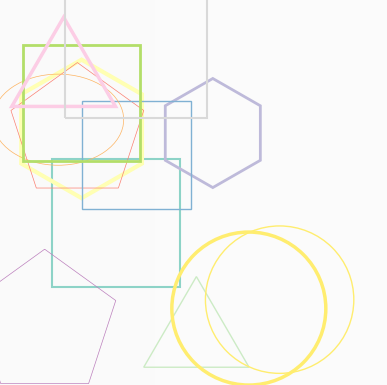[{"shape": "square", "thickness": 1.5, "radius": 0.83, "center": [0.299, 0.421]}, {"shape": "hexagon", "thickness": 3, "radius": 0.9, "center": [0.211, 0.665]}, {"shape": "hexagon", "thickness": 2, "radius": 0.71, "center": [0.549, 0.654]}, {"shape": "pentagon", "thickness": 0.5, "radius": 0.9, "center": [0.2, 0.657]}, {"shape": "square", "thickness": 1, "radius": 0.7, "center": [0.351, 0.598]}, {"shape": "oval", "thickness": 0.5, "radius": 0.85, "center": [0.15, 0.689]}, {"shape": "square", "thickness": 2, "radius": 0.75, "center": [0.211, 0.733]}, {"shape": "triangle", "thickness": 2.5, "radius": 0.77, "center": [0.164, 0.801]}, {"shape": "square", "thickness": 1.5, "radius": 0.91, "center": [0.351, 0.877]}, {"shape": "pentagon", "thickness": 0.5, "radius": 0.96, "center": [0.115, 0.16]}, {"shape": "triangle", "thickness": 1, "radius": 0.78, "center": [0.507, 0.125]}, {"shape": "circle", "thickness": 1, "radius": 0.96, "center": [0.722, 0.222]}, {"shape": "circle", "thickness": 2.5, "radius": 0.99, "center": [0.642, 0.199]}]